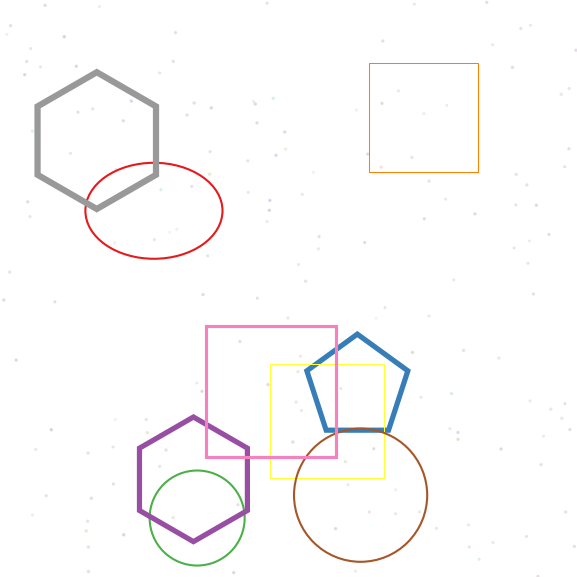[{"shape": "oval", "thickness": 1, "radius": 0.59, "center": [0.267, 0.634]}, {"shape": "pentagon", "thickness": 2.5, "radius": 0.46, "center": [0.619, 0.329]}, {"shape": "circle", "thickness": 1, "radius": 0.41, "center": [0.341, 0.102]}, {"shape": "hexagon", "thickness": 2.5, "radius": 0.54, "center": [0.335, 0.169]}, {"shape": "square", "thickness": 0.5, "radius": 0.47, "center": [0.733, 0.795]}, {"shape": "square", "thickness": 0.5, "radius": 0.49, "center": [0.566, 0.27]}, {"shape": "circle", "thickness": 1, "radius": 0.58, "center": [0.624, 0.142]}, {"shape": "square", "thickness": 1.5, "radius": 0.56, "center": [0.469, 0.321]}, {"shape": "hexagon", "thickness": 3, "radius": 0.59, "center": [0.168, 0.756]}]